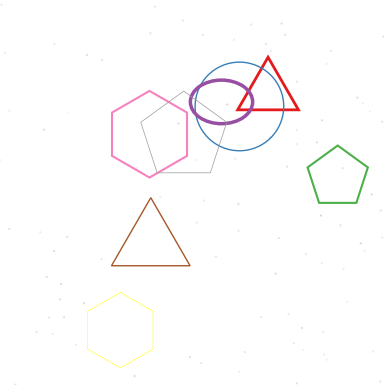[{"shape": "triangle", "thickness": 2, "radius": 0.46, "center": [0.696, 0.76]}, {"shape": "circle", "thickness": 1, "radius": 0.58, "center": [0.622, 0.724]}, {"shape": "pentagon", "thickness": 1.5, "radius": 0.41, "center": [0.877, 0.54]}, {"shape": "oval", "thickness": 2.5, "radius": 0.4, "center": [0.575, 0.735]}, {"shape": "hexagon", "thickness": 0.5, "radius": 0.49, "center": [0.313, 0.142]}, {"shape": "triangle", "thickness": 1, "radius": 0.59, "center": [0.392, 0.369]}, {"shape": "hexagon", "thickness": 1.5, "radius": 0.56, "center": [0.388, 0.651]}, {"shape": "pentagon", "thickness": 0.5, "radius": 0.59, "center": [0.477, 0.646]}]